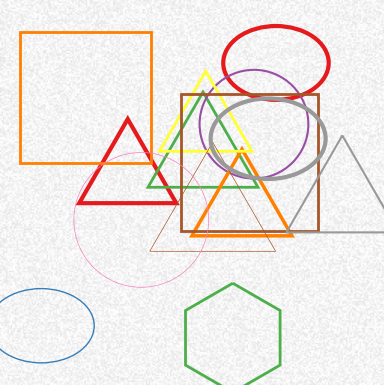[{"shape": "triangle", "thickness": 3, "radius": 0.73, "center": [0.332, 0.545]}, {"shape": "oval", "thickness": 3, "radius": 0.68, "center": [0.717, 0.837]}, {"shape": "oval", "thickness": 1, "radius": 0.69, "center": [0.107, 0.154]}, {"shape": "hexagon", "thickness": 2, "radius": 0.71, "center": [0.605, 0.123]}, {"shape": "triangle", "thickness": 2, "radius": 0.82, "center": [0.527, 0.596]}, {"shape": "circle", "thickness": 1.5, "radius": 0.71, "center": [0.66, 0.677]}, {"shape": "triangle", "thickness": 2.5, "radius": 0.75, "center": [0.628, 0.462]}, {"shape": "square", "thickness": 2, "radius": 0.85, "center": [0.223, 0.748]}, {"shape": "triangle", "thickness": 2, "radius": 0.69, "center": [0.534, 0.676]}, {"shape": "square", "thickness": 2, "radius": 0.89, "center": [0.648, 0.578]}, {"shape": "triangle", "thickness": 0.5, "radius": 0.94, "center": [0.552, 0.442]}, {"shape": "circle", "thickness": 0.5, "radius": 0.88, "center": [0.367, 0.429]}, {"shape": "oval", "thickness": 3, "radius": 0.75, "center": [0.696, 0.64]}, {"shape": "triangle", "thickness": 1.5, "radius": 0.84, "center": [0.889, 0.48]}]